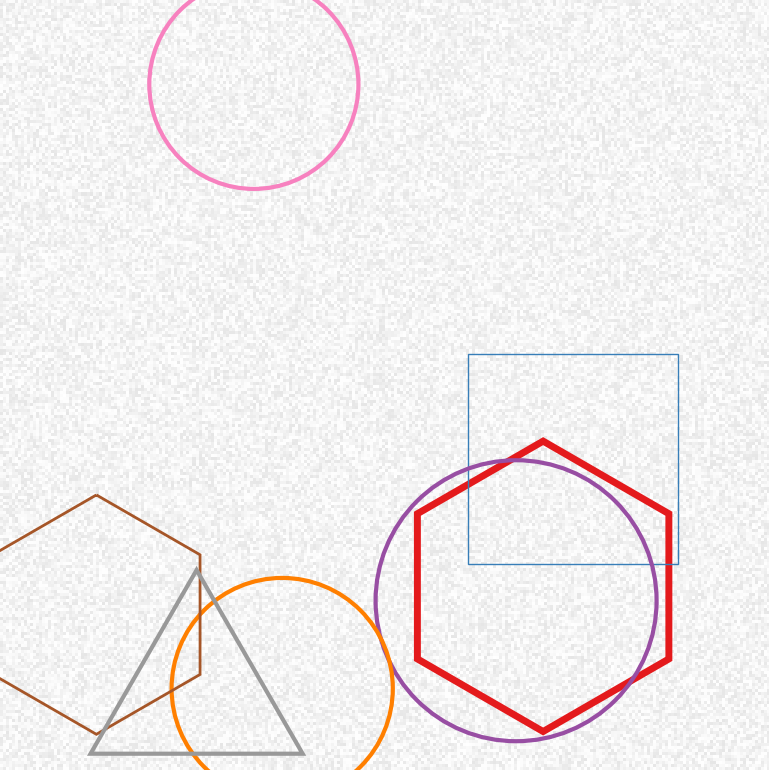[{"shape": "hexagon", "thickness": 2.5, "radius": 0.94, "center": [0.705, 0.239]}, {"shape": "square", "thickness": 0.5, "radius": 0.68, "center": [0.744, 0.404]}, {"shape": "circle", "thickness": 1.5, "radius": 0.91, "center": [0.67, 0.22]}, {"shape": "circle", "thickness": 1.5, "radius": 0.72, "center": [0.366, 0.106]}, {"shape": "hexagon", "thickness": 1, "radius": 0.78, "center": [0.125, 0.202]}, {"shape": "circle", "thickness": 1.5, "radius": 0.68, "center": [0.33, 0.89]}, {"shape": "triangle", "thickness": 1.5, "radius": 0.8, "center": [0.255, 0.101]}]